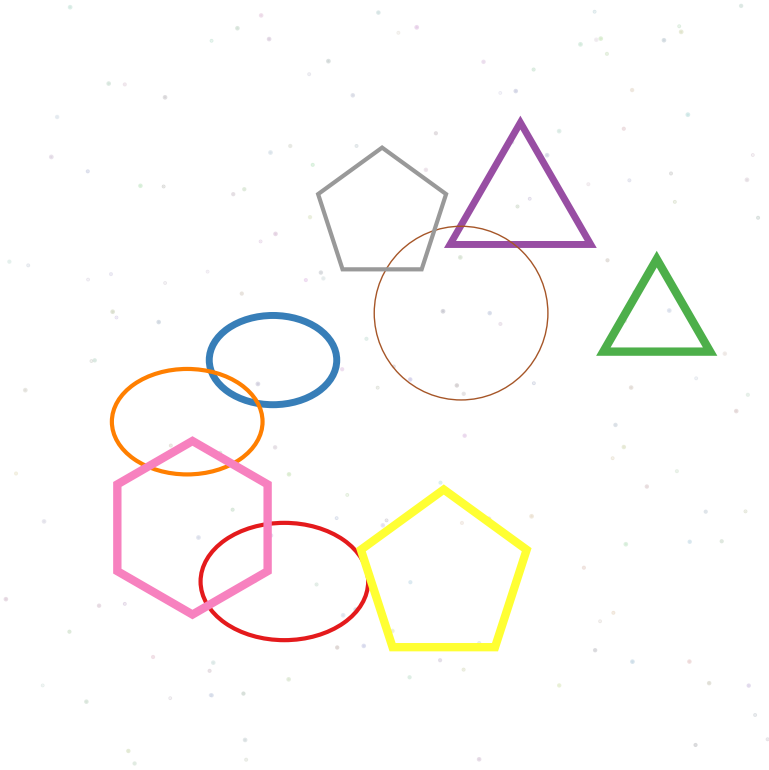[{"shape": "oval", "thickness": 1.5, "radius": 0.54, "center": [0.369, 0.245]}, {"shape": "oval", "thickness": 2.5, "radius": 0.41, "center": [0.355, 0.532]}, {"shape": "triangle", "thickness": 3, "radius": 0.4, "center": [0.853, 0.583]}, {"shape": "triangle", "thickness": 2.5, "radius": 0.53, "center": [0.676, 0.735]}, {"shape": "oval", "thickness": 1.5, "radius": 0.49, "center": [0.243, 0.452]}, {"shape": "pentagon", "thickness": 3, "radius": 0.57, "center": [0.576, 0.251]}, {"shape": "circle", "thickness": 0.5, "radius": 0.56, "center": [0.599, 0.593]}, {"shape": "hexagon", "thickness": 3, "radius": 0.56, "center": [0.25, 0.315]}, {"shape": "pentagon", "thickness": 1.5, "radius": 0.44, "center": [0.496, 0.721]}]